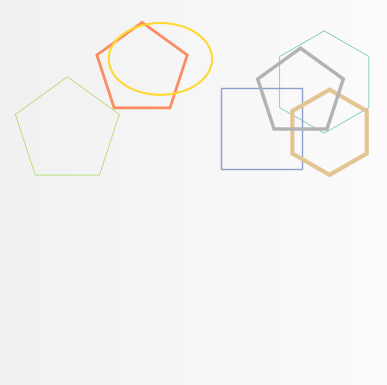[{"shape": "hexagon", "thickness": 0.5, "radius": 0.66, "center": [0.837, 0.787]}, {"shape": "pentagon", "thickness": 2, "radius": 0.61, "center": [0.367, 0.819]}, {"shape": "square", "thickness": 1, "radius": 0.53, "center": [0.675, 0.666]}, {"shape": "pentagon", "thickness": 0.5, "radius": 0.71, "center": [0.174, 0.659]}, {"shape": "oval", "thickness": 1.5, "radius": 0.67, "center": [0.414, 0.847]}, {"shape": "hexagon", "thickness": 3, "radius": 0.55, "center": [0.85, 0.656]}, {"shape": "pentagon", "thickness": 2.5, "radius": 0.58, "center": [0.775, 0.759]}]